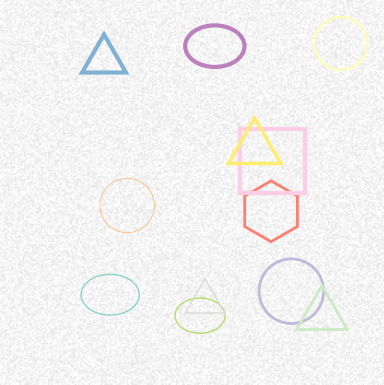[{"shape": "oval", "thickness": 1, "radius": 0.38, "center": [0.286, 0.235]}, {"shape": "circle", "thickness": 1.5, "radius": 0.34, "center": [0.885, 0.887]}, {"shape": "circle", "thickness": 2, "radius": 0.42, "center": [0.757, 0.244]}, {"shape": "hexagon", "thickness": 2, "radius": 0.4, "center": [0.704, 0.451]}, {"shape": "triangle", "thickness": 3, "radius": 0.33, "center": [0.27, 0.845]}, {"shape": "circle", "thickness": 0.5, "radius": 0.35, "center": [0.33, 0.466]}, {"shape": "oval", "thickness": 1, "radius": 0.33, "center": [0.52, 0.18]}, {"shape": "square", "thickness": 3, "radius": 0.42, "center": [0.707, 0.583]}, {"shape": "triangle", "thickness": 1, "radius": 0.3, "center": [0.533, 0.217]}, {"shape": "oval", "thickness": 3, "radius": 0.39, "center": [0.558, 0.88]}, {"shape": "triangle", "thickness": 2, "radius": 0.38, "center": [0.836, 0.182]}, {"shape": "triangle", "thickness": 2.5, "radius": 0.39, "center": [0.661, 0.615]}]